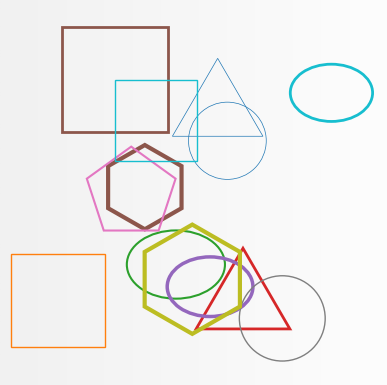[{"shape": "circle", "thickness": 0.5, "radius": 0.5, "center": [0.587, 0.634]}, {"shape": "triangle", "thickness": 0.5, "radius": 0.67, "center": [0.562, 0.714]}, {"shape": "square", "thickness": 1, "radius": 0.61, "center": [0.15, 0.219]}, {"shape": "oval", "thickness": 1.5, "radius": 0.63, "center": [0.454, 0.313]}, {"shape": "triangle", "thickness": 2, "radius": 0.7, "center": [0.627, 0.215]}, {"shape": "oval", "thickness": 2.5, "radius": 0.55, "center": [0.542, 0.255]}, {"shape": "square", "thickness": 2, "radius": 0.68, "center": [0.297, 0.794]}, {"shape": "hexagon", "thickness": 3, "radius": 0.55, "center": [0.374, 0.514]}, {"shape": "pentagon", "thickness": 1.5, "radius": 0.6, "center": [0.339, 0.499]}, {"shape": "circle", "thickness": 1, "radius": 0.55, "center": [0.728, 0.173]}, {"shape": "hexagon", "thickness": 3, "radius": 0.71, "center": [0.496, 0.275]}, {"shape": "oval", "thickness": 2, "radius": 0.53, "center": [0.855, 0.759]}, {"shape": "square", "thickness": 1, "radius": 0.53, "center": [0.402, 0.688]}]